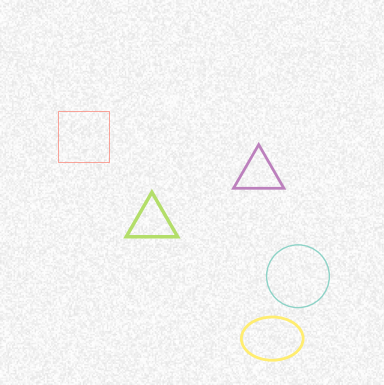[{"shape": "circle", "thickness": 1, "radius": 0.41, "center": [0.774, 0.282]}, {"shape": "square", "thickness": 0.5, "radius": 0.33, "center": [0.217, 0.645]}, {"shape": "triangle", "thickness": 2.5, "radius": 0.39, "center": [0.395, 0.424]}, {"shape": "triangle", "thickness": 2, "radius": 0.38, "center": [0.672, 0.549]}, {"shape": "oval", "thickness": 2, "radius": 0.4, "center": [0.707, 0.12]}]